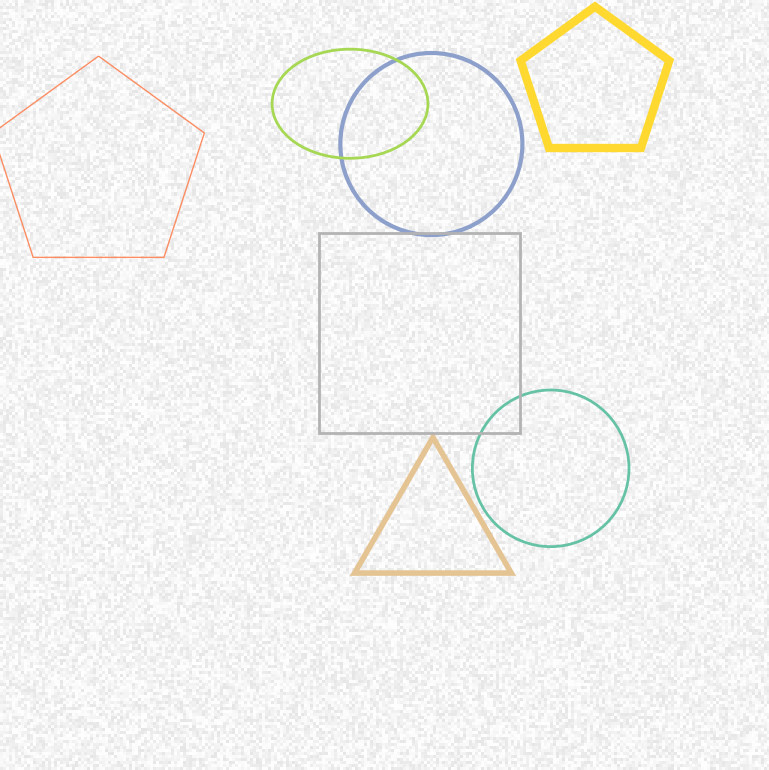[{"shape": "circle", "thickness": 1, "radius": 0.51, "center": [0.715, 0.392]}, {"shape": "pentagon", "thickness": 0.5, "radius": 0.72, "center": [0.128, 0.783]}, {"shape": "circle", "thickness": 1.5, "radius": 0.59, "center": [0.56, 0.813]}, {"shape": "oval", "thickness": 1, "radius": 0.51, "center": [0.455, 0.865]}, {"shape": "pentagon", "thickness": 3, "radius": 0.51, "center": [0.773, 0.89]}, {"shape": "triangle", "thickness": 2, "radius": 0.59, "center": [0.562, 0.315]}, {"shape": "square", "thickness": 1, "radius": 0.65, "center": [0.545, 0.568]}]